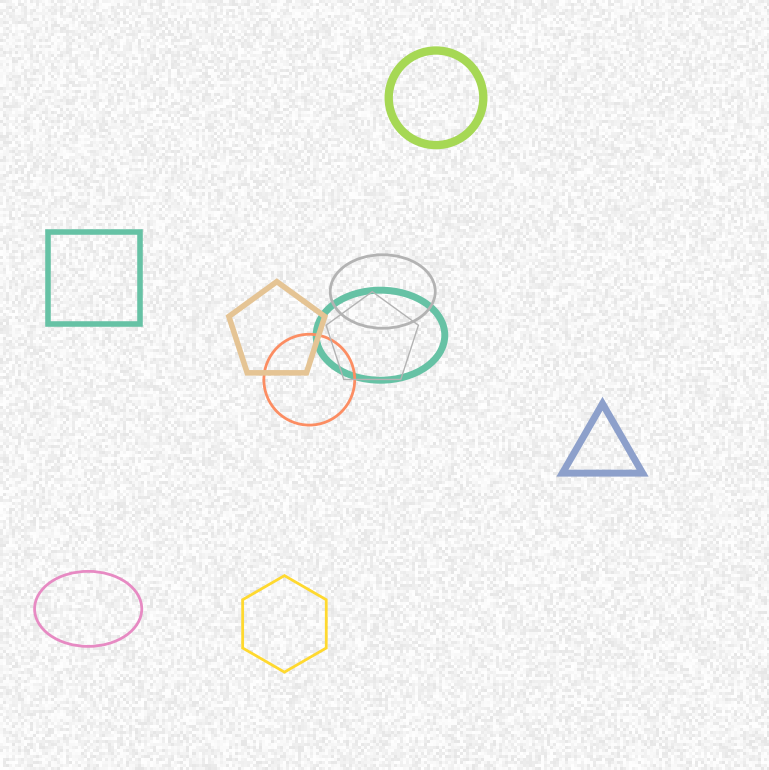[{"shape": "square", "thickness": 2, "radius": 0.3, "center": [0.122, 0.639]}, {"shape": "oval", "thickness": 2.5, "radius": 0.42, "center": [0.494, 0.565]}, {"shape": "circle", "thickness": 1, "radius": 0.29, "center": [0.402, 0.507]}, {"shape": "triangle", "thickness": 2.5, "radius": 0.3, "center": [0.782, 0.416]}, {"shape": "oval", "thickness": 1, "radius": 0.35, "center": [0.115, 0.209]}, {"shape": "circle", "thickness": 3, "radius": 0.31, "center": [0.566, 0.873]}, {"shape": "hexagon", "thickness": 1, "radius": 0.31, "center": [0.369, 0.19]}, {"shape": "pentagon", "thickness": 2, "radius": 0.33, "center": [0.36, 0.569]}, {"shape": "oval", "thickness": 1, "radius": 0.34, "center": [0.497, 0.621]}, {"shape": "pentagon", "thickness": 0.5, "radius": 0.32, "center": [0.483, 0.558]}]